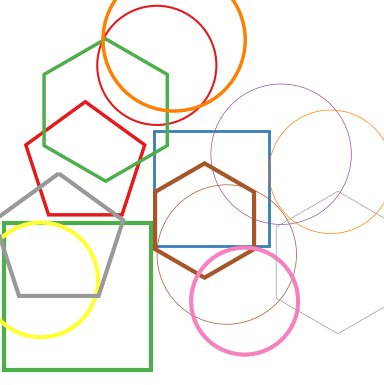[{"shape": "circle", "thickness": 1.5, "radius": 0.77, "center": [0.407, 0.83]}, {"shape": "pentagon", "thickness": 2.5, "radius": 0.81, "center": [0.222, 0.573]}, {"shape": "square", "thickness": 2, "radius": 0.75, "center": [0.549, 0.511]}, {"shape": "square", "thickness": 3, "radius": 0.96, "center": [0.201, 0.231]}, {"shape": "hexagon", "thickness": 2.5, "radius": 0.92, "center": [0.274, 0.714]}, {"shape": "circle", "thickness": 0.5, "radius": 0.91, "center": [0.73, 0.599]}, {"shape": "circle", "thickness": 0.5, "radius": 0.8, "center": [0.859, 0.554]}, {"shape": "circle", "thickness": 2.5, "radius": 0.92, "center": [0.452, 0.896]}, {"shape": "circle", "thickness": 3, "radius": 0.74, "center": [0.106, 0.273]}, {"shape": "circle", "thickness": 0.5, "radius": 0.91, "center": [0.589, 0.339]}, {"shape": "hexagon", "thickness": 3, "radius": 0.74, "center": [0.531, 0.427]}, {"shape": "circle", "thickness": 3, "radius": 0.69, "center": [0.635, 0.218]}, {"shape": "pentagon", "thickness": 3, "radius": 0.88, "center": [0.153, 0.374]}, {"shape": "hexagon", "thickness": 0.5, "radius": 0.93, "center": [0.878, 0.318]}]